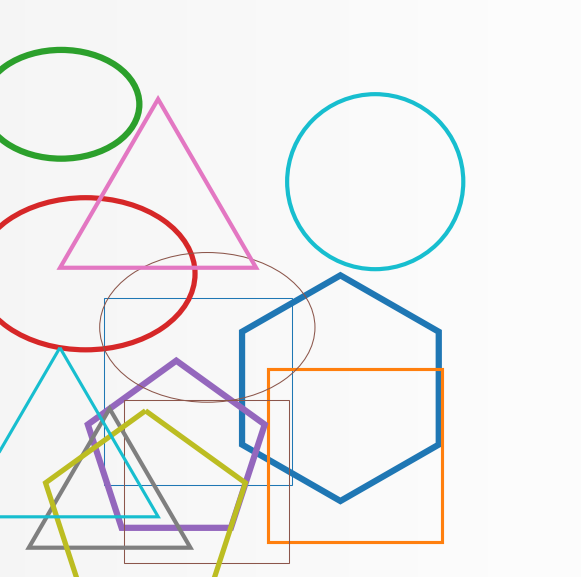[{"shape": "hexagon", "thickness": 3, "radius": 0.98, "center": [0.586, 0.327]}, {"shape": "square", "thickness": 0.5, "radius": 0.81, "center": [0.341, 0.321]}, {"shape": "square", "thickness": 1.5, "radius": 0.75, "center": [0.61, 0.21]}, {"shape": "oval", "thickness": 3, "radius": 0.67, "center": [0.105, 0.819]}, {"shape": "oval", "thickness": 2.5, "radius": 0.94, "center": [0.147, 0.525]}, {"shape": "pentagon", "thickness": 3, "radius": 0.8, "center": [0.303, 0.215]}, {"shape": "square", "thickness": 0.5, "radius": 0.71, "center": [0.355, 0.165]}, {"shape": "oval", "thickness": 0.5, "radius": 0.93, "center": [0.357, 0.432]}, {"shape": "triangle", "thickness": 2, "radius": 0.97, "center": [0.272, 0.633]}, {"shape": "triangle", "thickness": 2, "radius": 0.8, "center": [0.189, 0.131]}, {"shape": "pentagon", "thickness": 2.5, "radius": 0.9, "center": [0.25, 0.107]}, {"shape": "triangle", "thickness": 1.5, "radius": 0.98, "center": [0.103, 0.202]}, {"shape": "circle", "thickness": 2, "radius": 0.76, "center": [0.646, 0.685]}]